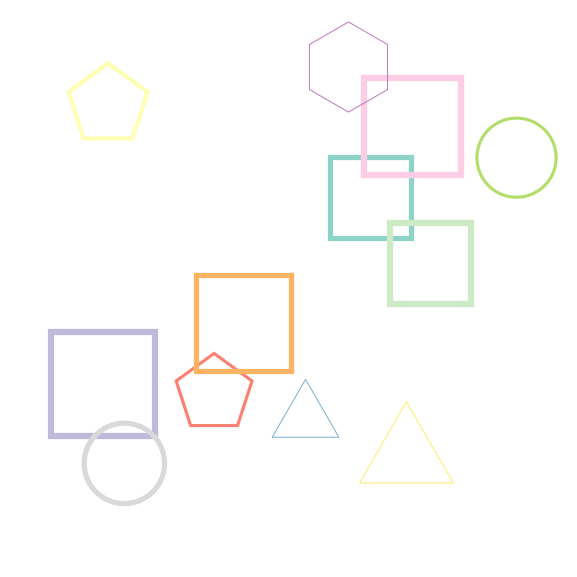[{"shape": "square", "thickness": 2.5, "radius": 0.35, "center": [0.642, 0.657]}, {"shape": "pentagon", "thickness": 2, "radius": 0.36, "center": [0.187, 0.818]}, {"shape": "square", "thickness": 3, "radius": 0.45, "center": [0.179, 0.334]}, {"shape": "pentagon", "thickness": 1.5, "radius": 0.35, "center": [0.371, 0.318]}, {"shape": "triangle", "thickness": 0.5, "radius": 0.33, "center": [0.529, 0.275]}, {"shape": "square", "thickness": 2.5, "radius": 0.41, "center": [0.422, 0.44]}, {"shape": "circle", "thickness": 1.5, "radius": 0.34, "center": [0.894, 0.726]}, {"shape": "square", "thickness": 3, "radius": 0.42, "center": [0.714, 0.78]}, {"shape": "circle", "thickness": 2.5, "radius": 0.35, "center": [0.215, 0.197]}, {"shape": "hexagon", "thickness": 0.5, "radius": 0.39, "center": [0.603, 0.883]}, {"shape": "square", "thickness": 3, "radius": 0.35, "center": [0.746, 0.542]}, {"shape": "triangle", "thickness": 0.5, "radius": 0.47, "center": [0.704, 0.21]}]